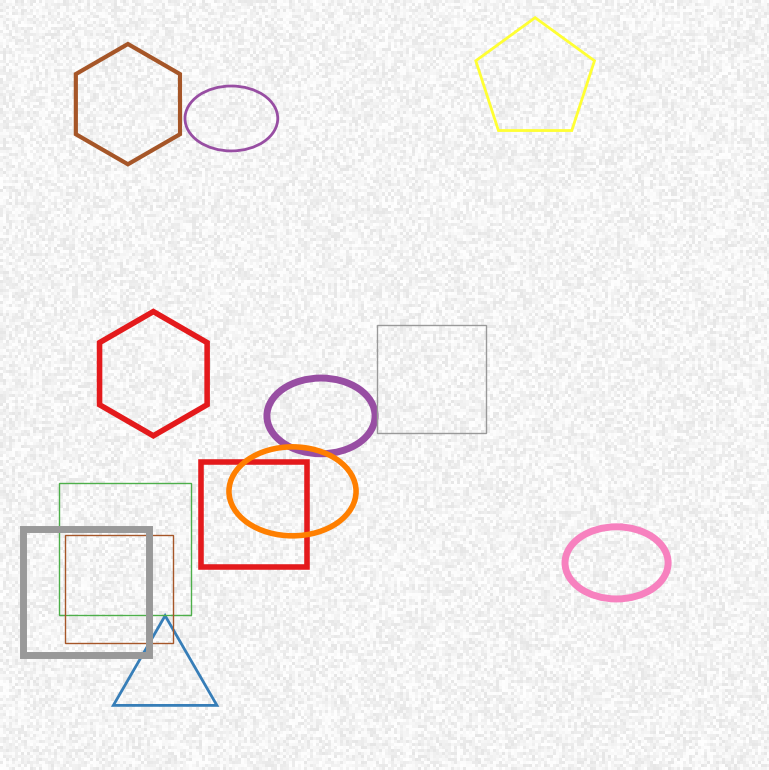[{"shape": "hexagon", "thickness": 2, "radius": 0.4, "center": [0.199, 0.515]}, {"shape": "square", "thickness": 2, "radius": 0.34, "center": [0.33, 0.332]}, {"shape": "triangle", "thickness": 1, "radius": 0.39, "center": [0.214, 0.123]}, {"shape": "square", "thickness": 0.5, "radius": 0.43, "center": [0.162, 0.287]}, {"shape": "oval", "thickness": 2.5, "radius": 0.35, "center": [0.417, 0.46]}, {"shape": "oval", "thickness": 1, "radius": 0.3, "center": [0.3, 0.846]}, {"shape": "oval", "thickness": 2, "radius": 0.41, "center": [0.38, 0.362]}, {"shape": "pentagon", "thickness": 1, "radius": 0.41, "center": [0.695, 0.896]}, {"shape": "square", "thickness": 0.5, "radius": 0.35, "center": [0.154, 0.235]}, {"shape": "hexagon", "thickness": 1.5, "radius": 0.39, "center": [0.166, 0.865]}, {"shape": "oval", "thickness": 2.5, "radius": 0.33, "center": [0.801, 0.269]}, {"shape": "square", "thickness": 2.5, "radius": 0.41, "center": [0.111, 0.232]}, {"shape": "square", "thickness": 0.5, "radius": 0.35, "center": [0.561, 0.508]}]